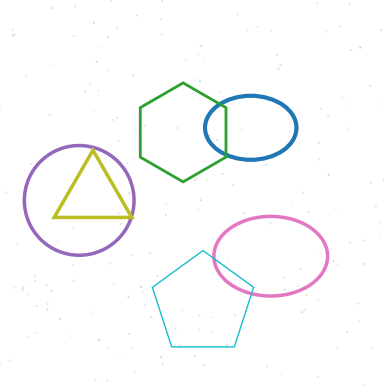[{"shape": "oval", "thickness": 3, "radius": 0.59, "center": [0.651, 0.668]}, {"shape": "hexagon", "thickness": 2, "radius": 0.64, "center": [0.476, 0.656]}, {"shape": "circle", "thickness": 2.5, "radius": 0.71, "center": [0.206, 0.48]}, {"shape": "oval", "thickness": 2.5, "radius": 0.74, "center": [0.703, 0.335]}, {"shape": "triangle", "thickness": 2.5, "radius": 0.58, "center": [0.242, 0.493]}, {"shape": "pentagon", "thickness": 1, "radius": 0.69, "center": [0.527, 0.211]}]